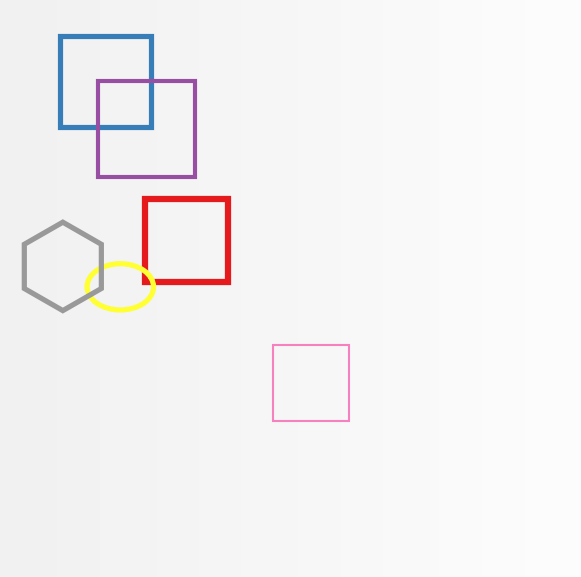[{"shape": "square", "thickness": 3, "radius": 0.36, "center": [0.321, 0.583]}, {"shape": "square", "thickness": 2.5, "radius": 0.39, "center": [0.181, 0.858]}, {"shape": "square", "thickness": 2, "radius": 0.42, "center": [0.252, 0.776]}, {"shape": "oval", "thickness": 2.5, "radius": 0.29, "center": [0.207, 0.502]}, {"shape": "square", "thickness": 1, "radius": 0.33, "center": [0.535, 0.336]}, {"shape": "hexagon", "thickness": 2.5, "radius": 0.38, "center": [0.108, 0.538]}]